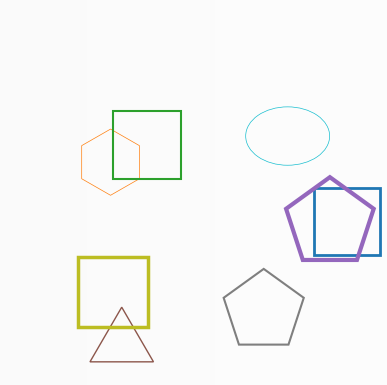[{"shape": "square", "thickness": 2, "radius": 0.43, "center": [0.896, 0.425]}, {"shape": "hexagon", "thickness": 0.5, "radius": 0.43, "center": [0.285, 0.579]}, {"shape": "square", "thickness": 1.5, "radius": 0.44, "center": [0.38, 0.623]}, {"shape": "pentagon", "thickness": 3, "radius": 0.59, "center": [0.851, 0.421]}, {"shape": "triangle", "thickness": 1, "radius": 0.47, "center": [0.314, 0.107]}, {"shape": "pentagon", "thickness": 1.5, "radius": 0.54, "center": [0.681, 0.193]}, {"shape": "square", "thickness": 2.5, "radius": 0.46, "center": [0.292, 0.242]}, {"shape": "oval", "thickness": 0.5, "radius": 0.54, "center": [0.742, 0.647]}]